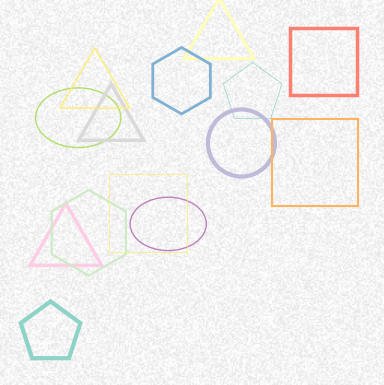[{"shape": "pentagon", "thickness": 3, "radius": 0.41, "center": [0.131, 0.136]}, {"shape": "pentagon", "thickness": 0.5, "radius": 0.4, "center": [0.656, 0.758]}, {"shape": "triangle", "thickness": 2, "radius": 0.52, "center": [0.569, 0.9]}, {"shape": "circle", "thickness": 3, "radius": 0.44, "center": [0.627, 0.629]}, {"shape": "square", "thickness": 2.5, "radius": 0.44, "center": [0.839, 0.84]}, {"shape": "hexagon", "thickness": 2, "radius": 0.43, "center": [0.472, 0.79]}, {"shape": "square", "thickness": 1.5, "radius": 0.56, "center": [0.818, 0.578]}, {"shape": "oval", "thickness": 1, "radius": 0.55, "center": [0.203, 0.694]}, {"shape": "triangle", "thickness": 2.5, "radius": 0.54, "center": [0.171, 0.364]}, {"shape": "triangle", "thickness": 2.5, "radius": 0.49, "center": [0.289, 0.684]}, {"shape": "oval", "thickness": 1, "radius": 0.5, "center": [0.437, 0.418]}, {"shape": "hexagon", "thickness": 1.5, "radius": 0.56, "center": [0.231, 0.395]}, {"shape": "triangle", "thickness": 1, "radius": 0.52, "center": [0.246, 0.771]}, {"shape": "square", "thickness": 0.5, "radius": 0.51, "center": [0.385, 0.447]}]